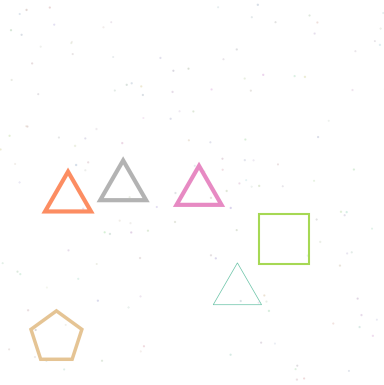[{"shape": "triangle", "thickness": 0.5, "radius": 0.36, "center": [0.617, 0.245]}, {"shape": "triangle", "thickness": 3, "radius": 0.34, "center": [0.177, 0.485]}, {"shape": "triangle", "thickness": 3, "radius": 0.34, "center": [0.517, 0.502]}, {"shape": "square", "thickness": 1.5, "radius": 0.32, "center": [0.737, 0.379]}, {"shape": "pentagon", "thickness": 2.5, "radius": 0.35, "center": [0.147, 0.123]}, {"shape": "triangle", "thickness": 3, "radius": 0.34, "center": [0.32, 0.514]}]